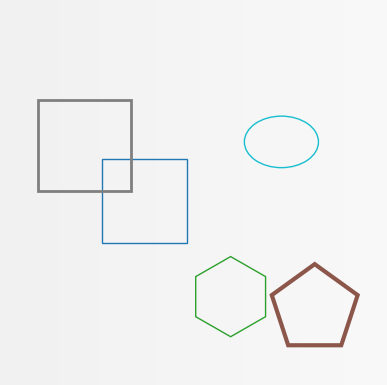[{"shape": "square", "thickness": 1, "radius": 0.55, "center": [0.373, 0.478]}, {"shape": "hexagon", "thickness": 1, "radius": 0.52, "center": [0.595, 0.229]}, {"shape": "pentagon", "thickness": 3, "radius": 0.58, "center": [0.812, 0.197]}, {"shape": "square", "thickness": 2, "radius": 0.6, "center": [0.218, 0.622]}, {"shape": "oval", "thickness": 1, "radius": 0.48, "center": [0.726, 0.631]}]